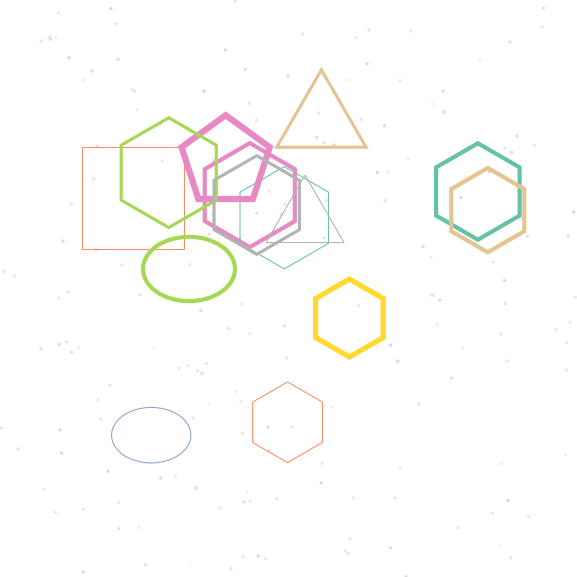[{"shape": "hexagon", "thickness": 2, "radius": 0.42, "center": [0.827, 0.668]}, {"shape": "hexagon", "thickness": 0.5, "radius": 0.44, "center": [0.492, 0.622]}, {"shape": "square", "thickness": 0.5, "radius": 0.44, "center": [0.231, 0.656]}, {"shape": "hexagon", "thickness": 0.5, "radius": 0.35, "center": [0.498, 0.268]}, {"shape": "oval", "thickness": 0.5, "radius": 0.34, "center": [0.262, 0.246]}, {"shape": "pentagon", "thickness": 3, "radius": 0.4, "center": [0.391, 0.719]}, {"shape": "hexagon", "thickness": 2, "radius": 0.45, "center": [0.433, 0.661]}, {"shape": "hexagon", "thickness": 1.5, "radius": 0.48, "center": [0.292, 0.7]}, {"shape": "oval", "thickness": 2, "radius": 0.4, "center": [0.327, 0.533]}, {"shape": "hexagon", "thickness": 2.5, "radius": 0.34, "center": [0.605, 0.448]}, {"shape": "triangle", "thickness": 1.5, "radius": 0.45, "center": [0.557, 0.789]}, {"shape": "hexagon", "thickness": 2, "radius": 0.37, "center": [0.845, 0.635]}, {"shape": "triangle", "thickness": 0.5, "radius": 0.39, "center": [0.528, 0.618]}, {"shape": "hexagon", "thickness": 1.5, "radius": 0.43, "center": [0.445, 0.644]}]